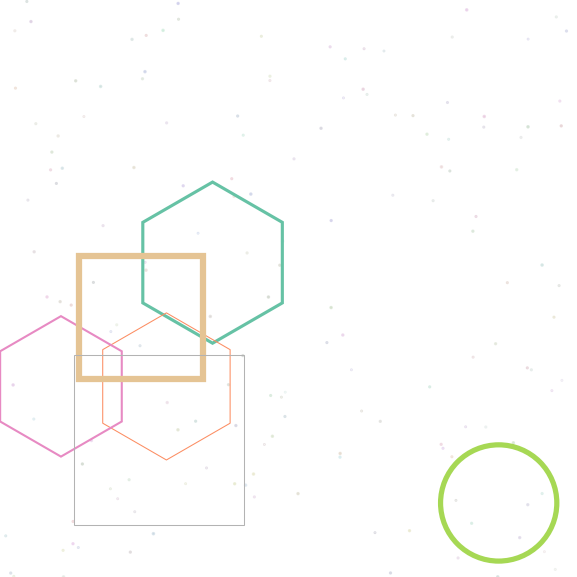[{"shape": "hexagon", "thickness": 1.5, "radius": 0.7, "center": [0.368, 0.544]}, {"shape": "hexagon", "thickness": 0.5, "radius": 0.64, "center": [0.288, 0.33]}, {"shape": "hexagon", "thickness": 1, "radius": 0.61, "center": [0.106, 0.33]}, {"shape": "circle", "thickness": 2.5, "radius": 0.5, "center": [0.864, 0.128]}, {"shape": "square", "thickness": 3, "radius": 0.53, "center": [0.244, 0.45]}, {"shape": "square", "thickness": 0.5, "radius": 0.74, "center": [0.275, 0.238]}]